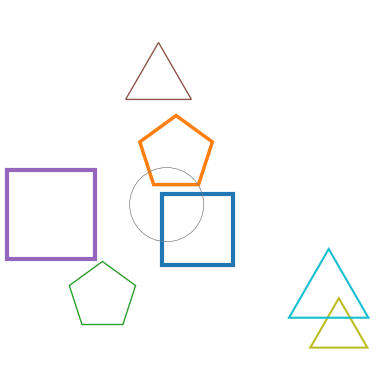[{"shape": "square", "thickness": 3, "radius": 0.46, "center": [0.513, 0.403]}, {"shape": "pentagon", "thickness": 2.5, "radius": 0.5, "center": [0.457, 0.601]}, {"shape": "pentagon", "thickness": 1, "radius": 0.45, "center": [0.266, 0.23]}, {"shape": "square", "thickness": 3, "radius": 0.58, "center": [0.132, 0.443]}, {"shape": "triangle", "thickness": 1, "radius": 0.49, "center": [0.412, 0.791]}, {"shape": "circle", "thickness": 0.5, "radius": 0.48, "center": [0.433, 0.469]}, {"shape": "triangle", "thickness": 1.5, "radius": 0.43, "center": [0.88, 0.14]}, {"shape": "triangle", "thickness": 1.5, "radius": 0.6, "center": [0.854, 0.234]}]